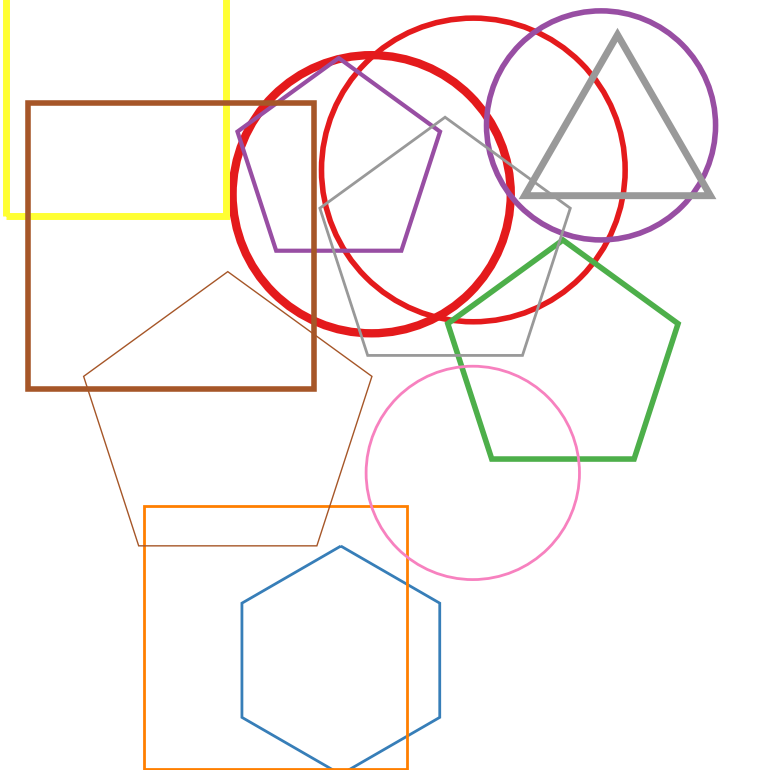[{"shape": "circle", "thickness": 2, "radius": 0.99, "center": [0.615, 0.779]}, {"shape": "circle", "thickness": 3, "radius": 0.9, "center": [0.483, 0.748]}, {"shape": "hexagon", "thickness": 1, "radius": 0.74, "center": [0.443, 0.143]}, {"shape": "pentagon", "thickness": 2, "radius": 0.79, "center": [0.731, 0.531]}, {"shape": "circle", "thickness": 2, "radius": 0.74, "center": [0.781, 0.837]}, {"shape": "pentagon", "thickness": 1.5, "radius": 0.69, "center": [0.44, 0.786]}, {"shape": "square", "thickness": 1, "radius": 0.85, "center": [0.357, 0.172]}, {"shape": "square", "thickness": 2.5, "radius": 0.71, "center": [0.151, 0.863]}, {"shape": "square", "thickness": 2, "radius": 0.93, "center": [0.222, 0.68]}, {"shape": "pentagon", "thickness": 0.5, "radius": 0.98, "center": [0.296, 0.45]}, {"shape": "circle", "thickness": 1, "radius": 0.69, "center": [0.614, 0.386]}, {"shape": "pentagon", "thickness": 1, "radius": 0.85, "center": [0.578, 0.677]}, {"shape": "triangle", "thickness": 2.5, "radius": 0.7, "center": [0.802, 0.816]}]